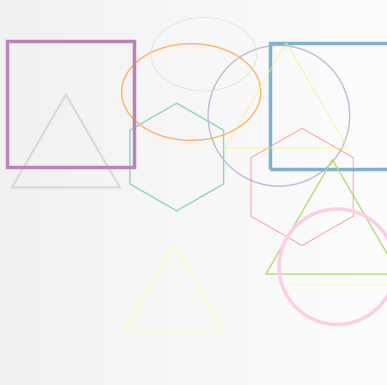[{"shape": "hexagon", "thickness": 1, "radius": 0.7, "center": [0.456, 0.592]}, {"shape": "triangle", "thickness": 1, "radius": 0.75, "center": [0.449, 0.214]}, {"shape": "circle", "thickness": 1, "radius": 0.91, "center": [0.72, 0.699]}, {"shape": "hexagon", "thickness": 0.5, "radius": 0.76, "center": [0.78, 0.515]}, {"shape": "square", "thickness": 2.5, "radius": 0.82, "center": [0.86, 0.725]}, {"shape": "oval", "thickness": 1, "radius": 0.9, "center": [0.493, 0.761]}, {"shape": "triangle", "thickness": 1, "radius": 0.99, "center": [0.858, 0.387]}, {"shape": "circle", "thickness": 2.5, "radius": 0.75, "center": [0.87, 0.307]}, {"shape": "triangle", "thickness": 1.5, "radius": 0.8, "center": [0.17, 0.593]}, {"shape": "square", "thickness": 2.5, "radius": 0.82, "center": [0.181, 0.731]}, {"shape": "oval", "thickness": 0.5, "radius": 0.68, "center": [0.526, 0.859]}, {"shape": "triangle", "thickness": 0.5, "radius": 0.91, "center": [0.739, 0.707]}]